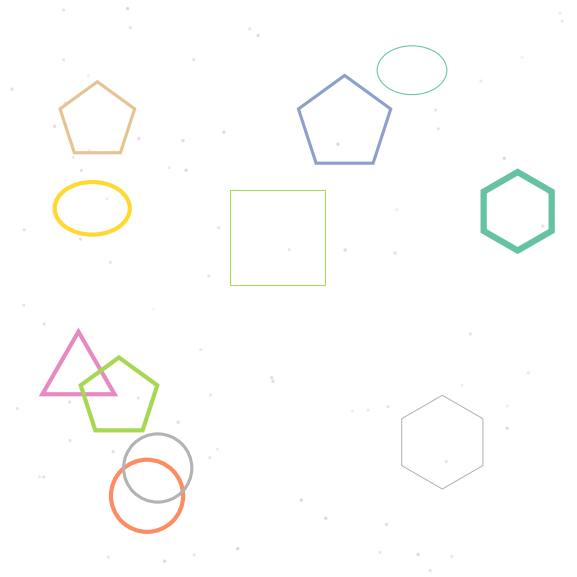[{"shape": "oval", "thickness": 0.5, "radius": 0.3, "center": [0.713, 0.878]}, {"shape": "hexagon", "thickness": 3, "radius": 0.34, "center": [0.896, 0.633]}, {"shape": "circle", "thickness": 2, "radius": 0.31, "center": [0.255, 0.141]}, {"shape": "pentagon", "thickness": 1.5, "radius": 0.42, "center": [0.597, 0.784]}, {"shape": "triangle", "thickness": 2, "radius": 0.36, "center": [0.136, 0.353]}, {"shape": "square", "thickness": 0.5, "radius": 0.41, "center": [0.48, 0.588]}, {"shape": "pentagon", "thickness": 2, "radius": 0.35, "center": [0.206, 0.31]}, {"shape": "oval", "thickness": 2, "radius": 0.33, "center": [0.16, 0.638]}, {"shape": "pentagon", "thickness": 1.5, "radius": 0.34, "center": [0.169, 0.79]}, {"shape": "circle", "thickness": 1.5, "radius": 0.3, "center": [0.273, 0.189]}, {"shape": "hexagon", "thickness": 0.5, "radius": 0.41, "center": [0.766, 0.234]}]